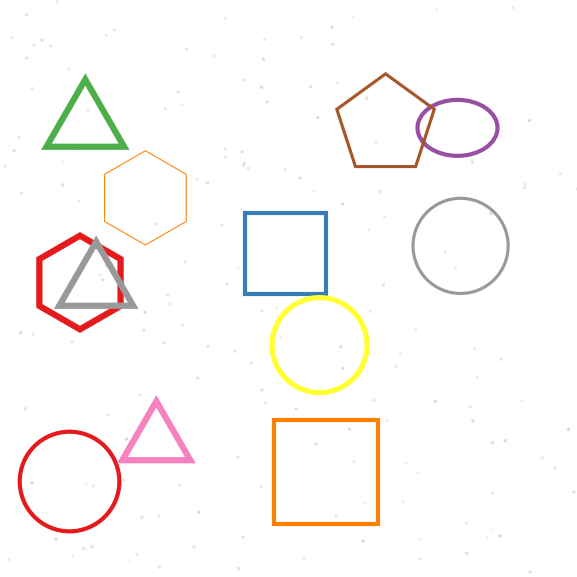[{"shape": "circle", "thickness": 2, "radius": 0.43, "center": [0.12, 0.165]}, {"shape": "hexagon", "thickness": 3, "radius": 0.41, "center": [0.138, 0.51]}, {"shape": "square", "thickness": 2, "radius": 0.35, "center": [0.494, 0.561]}, {"shape": "triangle", "thickness": 3, "radius": 0.39, "center": [0.148, 0.784]}, {"shape": "oval", "thickness": 2, "radius": 0.35, "center": [0.792, 0.778]}, {"shape": "square", "thickness": 2, "radius": 0.45, "center": [0.564, 0.181]}, {"shape": "hexagon", "thickness": 0.5, "radius": 0.41, "center": [0.252, 0.656]}, {"shape": "circle", "thickness": 2.5, "radius": 0.41, "center": [0.553, 0.402]}, {"shape": "pentagon", "thickness": 1.5, "radius": 0.44, "center": [0.668, 0.783]}, {"shape": "triangle", "thickness": 3, "radius": 0.34, "center": [0.271, 0.236]}, {"shape": "triangle", "thickness": 3, "radius": 0.37, "center": [0.167, 0.507]}, {"shape": "circle", "thickness": 1.5, "radius": 0.41, "center": [0.798, 0.573]}]